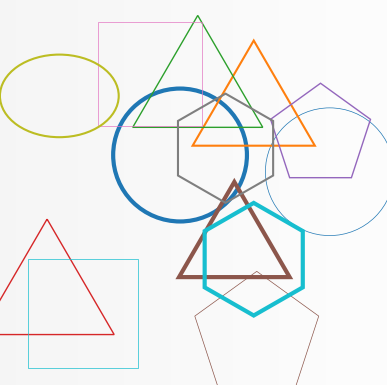[{"shape": "circle", "thickness": 0.5, "radius": 0.83, "center": [0.851, 0.554]}, {"shape": "circle", "thickness": 3, "radius": 0.86, "center": [0.465, 0.597]}, {"shape": "triangle", "thickness": 1.5, "radius": 0.91, "center": [0.655, 0.713]}, {"shape": "triangle", "thickness": 1, "radius": 0.97, "center": [0.51, 0.766]}, {"shape": "triangle", "thickness": 1, "radius": 1.0, "center": [0.121, 0.231]}, {"shape": "pentagon", "thickness": 1, "radius": 0.68, "center": [0.827, 0.648]}, {"shape": "triangle", "thickness": 3, "radius": 0.82, "center": [0.605, 0.363]}, {"shape": "pentagon", "thickness": 0.5, "radius": 0.84, "center": [0.663, 0.127]}, {"shape": "square", "thickness": 0.5, "radius": 0.68, "center": [0.387, 0.808]}, {"shape": "hexagon", "thickness": 1.5, "radius": 0.71, "center": [0.582, 0.615]}, {"shape": "oval", "thickness": 1.5, "radius": 0.77, "center": [0.153, 0.751]}, {"shape": "square", "thickness": 0.5, "radius": 0.71, "center": [0.215, 0.186]}, {"shape": "hexagon", "thickness": 3, "radius": 0.73, "center": [0.655, 0.327]}]